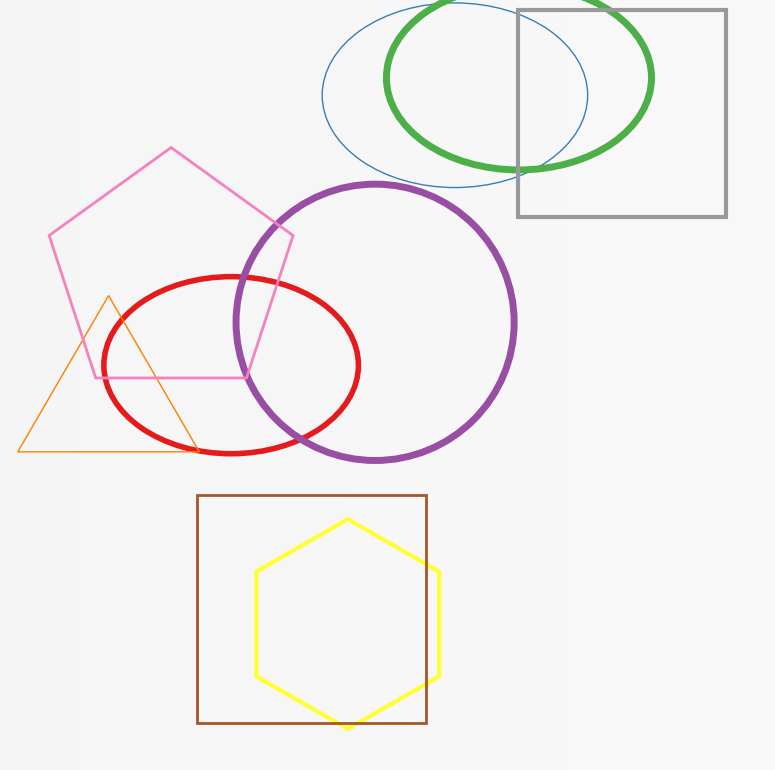[{"shape": "oval", "thickness": 2, "radius": 0.82, "center": [0.298, 0.526]}, {"shape": "oval", "thickness": 0.5, "radius": 0.86, "center": [0.587, 0.876]}, {"shape": "oval", "thickness": 2.5, "radius": 0.86, "center": [0.67, 0.899]}, {"shape": "circle", "thickness": 2.5, "radius": 0.9, "center": [0.484, 0.581]}, {"shape": "triangle", "thickness": 0.5, "radius": 0.68, "center": [0.14, 0.481]}, {"shape": "hexagon", "thickness": 1.5, "radius": 0.68, "center": [0.449, 0.19]}, {"shape": "square", "thickness": 1, "radius": 0.74, "center": [0.402, 0.209]}, {"shape": "pentagon", "thickness": 1, "radius": 0.83, "center": [0.221, 0.643]}, {"shape": "square", "thickness": 1.5, "radius": 0.67, "center": [0.803, 0.852]}]